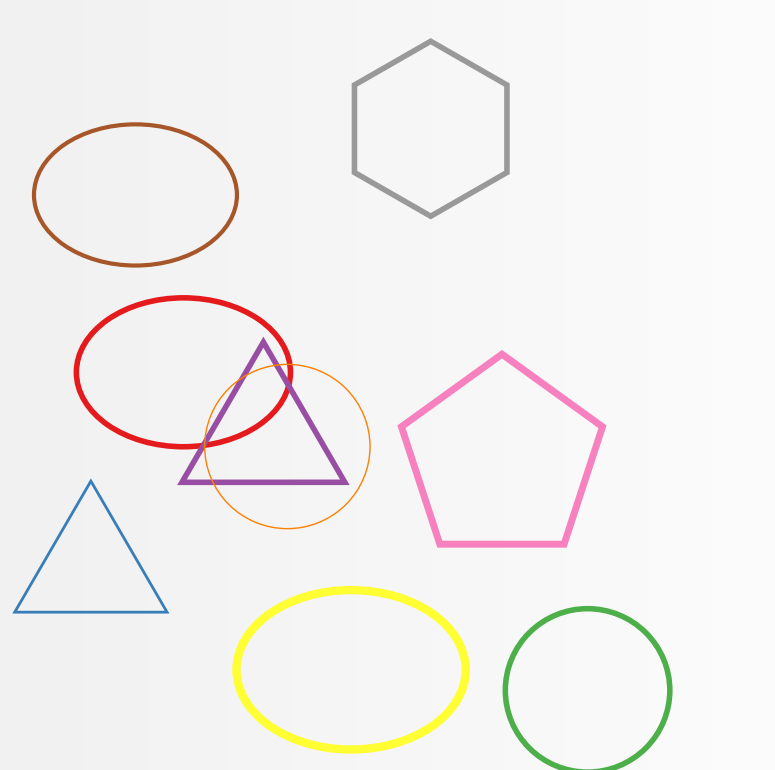[{"shape": "oval", "thickness": 2, "radius": 0.69, "center": [0.237, 0.516]}, {"shape": "triangle", "thickness": 1, "radius": 0.57, "center": [0.117, 0.262]}, {"shape": "circle", "thickness": 2, "radius": 0.53, "center": [0.758, 0.103]}, {"shape": "triangle", "thickness": 2, "radius": 0.61, "center": [0.34, 0.434]}, {"shape": "circle", "thickness": 0.5, "radius": 0.53, "center": [0.371, 0.42]}, {"shape": "oval", "thickness": 3, "radius": 0.74, "center": [0.453, 0.13]}, {"shape": "oval", "thickness": 1.5, "radius": 0.65, "center": [0.175, 0.747]}, {"shape": "pentagon", "thickness": 2.5, "radius": 0.68, "center": [0.648, 0.404]}, {"shape": "hexagon", "thickness": 2, "radius": 0.57, "center": [0.556, 0.833]}]